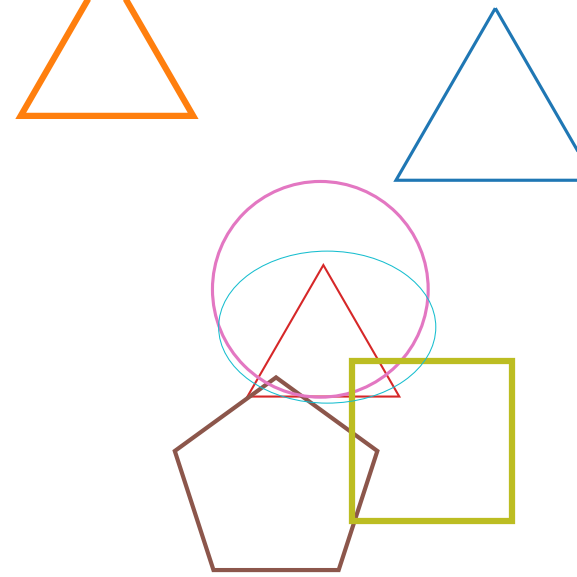[{"shape": "triangle", "thickness": 1.5, "radius": 0.99, "center": [0.858, 0.786]}, {"shape": "triangle", "thickness": 3, "radius": 0.86, "center": [0.185, 0.885]}, {"shape": "triangle", "thickness": 1, "radius": 0.76, "center": [0.56, 0.388]}, {"shape": "pentagon", "thickness": 2, "radius": 0.92, "center": [0.478, 0.161]}, {"shape": "circle", "thickness": 1.5, "radius": 0.93, "center": [0.555, 0.498]}, {"shape": "square", "thickness": 3, "radius": 0.69, "center": [0.749, 0.235]}, {"shape": "oval", "thickness": 0.5, "radius": 0.94, "center": [0.567, 0.433]}]